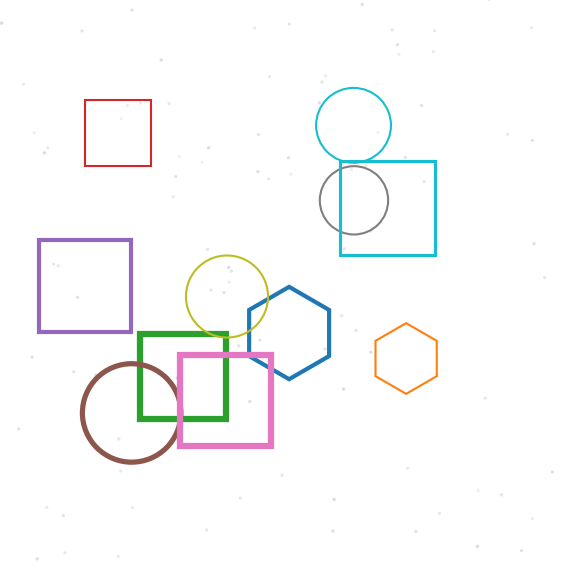[{"shape": "hexagon", "thickness": 2, "radius": 0.4, "center": [0.501, 0.422]}, {"shape": "hexagon", "thickness": 1, "radius": 0.31, "center": [0.703, 0.378]}, {"shape": "square", "thickness": 3, "radius": 0.37, "center": [0.317, 0.347]}, {"shape": "square", "thickness": 1, "radius": 0.29, "center": [0.204, 0.769]}, {"shape": "square", "thickness": 2, "radius": 0.4, "center": [0.147, 0.504]}, {"shape": "circle", "thickness": 2.5, "radius": 0.43, "center": [0.228, 0.284]}, {"shape": "square", "thickness": 3, "radius": 0.39, "center": [0.39, 0.306]}, {"shape": "circle", "thickness": 1, "radius": 0.3, "center": [0.613, 0.652]}, {"shape": "circle", "thickness": 1, "radius": 0.36, "center": [0.393, 0.486]}, {"shape": "circle", "thickness": 1, "radius": 0.32, "center": [0.612, 0.782]}, {"shape": "square", "thickness": 1.5, "radius": 0.41, "center": [0.671, 0.639]}]